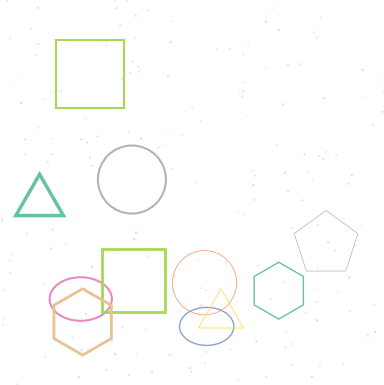[{"shape": "hexagon", "thickness": 1, "radius": 0.37, "center": [0.724, 0.245]}, {"shape": "triangle", "thickness": 2.5, "radius": 0.36, "center": [0.103, 0.476]}, {"shape": "circle", "thickness": 0.5, "radius": 0.42, "center": [0.531, 0.266]}, {"shape": "oval", "thickness": 1, "radius": 0.35, "center": [0.537, 0.152]}, {"shape": "oval", "thickness": 1.5, "radius": 0.4, "center": [0.21, 0.223]}, {"shape": "square", "thickness": 2, "radius": 0.41, "center": [0.348, 0.271]}, {"shape": "square", "thickness": 1.5, "radius": 0.44, "center": [0.234, 0.808]}, {"shape": "triangle", "thickness": 0.5, "radius": 0.34, "center": [0.574, 0.182]}, {"shape": "hexagon", "thickness": 2, "radius": 0.43, "center": [0.215, 0.164]}, {"shape": "pentagon", "thickness": 0.5, "radius": 0.43, "center": [0.847, 0.366]}, {"shape": "circle", "thickness": 1.5, "radius": 0.44, "center": [0.343, 0.534]}]